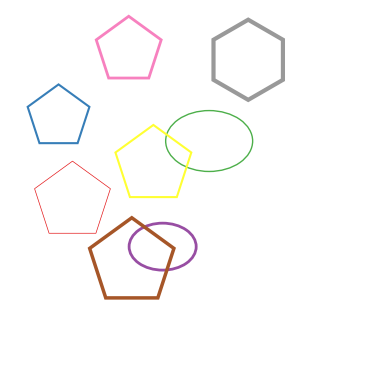[{"shape": "pentagon", "thickness": 0.5, "radius": 0.52, "center": [0.188, 0.478]}, {"shape": "pentagon", "thickness": 1.5, "radius": 0.42, "center": [0.152, 0.696]}, {"shape": "oval", "thickness": 1, "radius": 0.56, "center": [0.543, 0.634]}, {"shape": "oval", "thickness": 2, "radius": 0.44, "center": [0.422, 0.359]}, {"shape": "pentagon", "thickness": 1.5, "radius": 0.52, "center": [0.398, 0.572]}, {"shape": "pentagon", "thickness": 2.5, "radius": 0.58, "center": [0.342, 0.319]}, {"shape": "pentagon", "thickness": 2, "radius": 0.44, "center": [0.334, 0.869]}, {"shape": "hexagon", "thickness": 3, "radius": 0.52, "center": [0.645, 0.845]}]